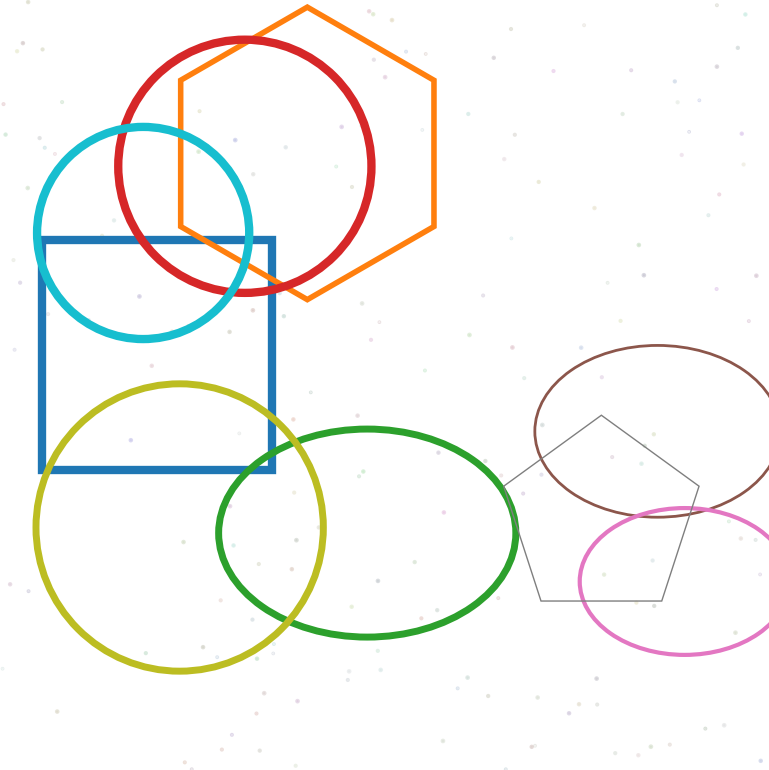[{"shape": "square", "thickness": 3, "radius": 0.75, "center": [0.204, 0.539]}, {"shape": "hexagon", "thickness": 2, "radius": 0.95, "center": [0.399, 0.801]}, {"shape": "oval", "thickness": 2.5, "radius": 0.96, "center": [0.477, 0.308]}, {"shape": "circle", "thickness": 3, "radius": 0.82, "center": [0.318, 0.784]}, {"shape": "oval", "thickness": 1, "radius": 0.8, "center": [0.854, 0.44]}, {"shape": "oval", "thickness": 1.5, "radius": 0.68, "center": [0.889, 0.245]}, {"shape": "pentagon", "thickness": 0.5, "radius": 0.67, "center": [0.781, 0.327]}, {"shape": "circle", "thickness": 2.5, "radius": 0.93, "center": [0.233, 0.315]}, {"shape": "circle", "thickness": 3, "radius": 0.69, "center": [0.186, 0.697]}]